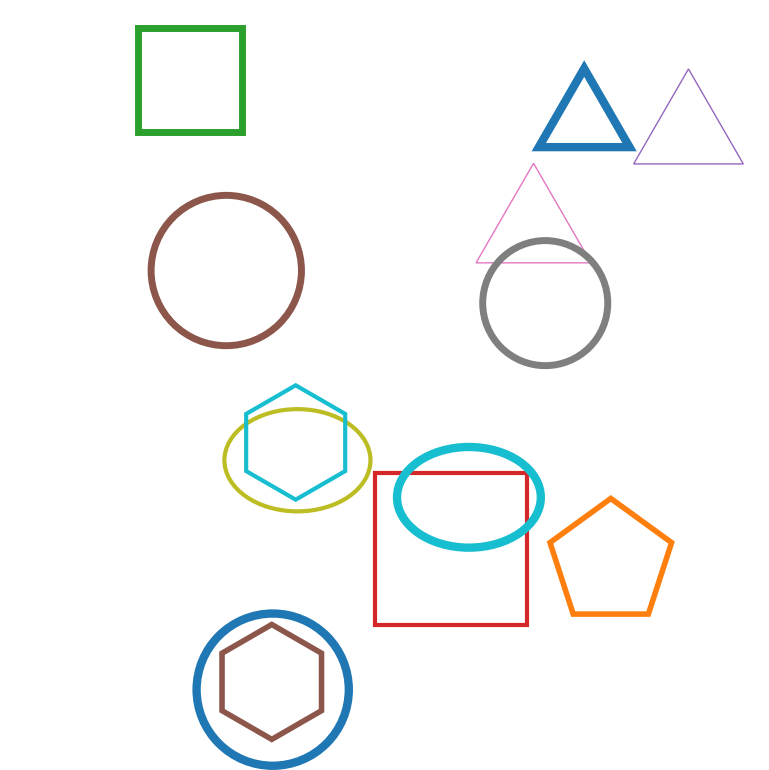[{"shape": "circle", "thickness": 3, "radius": 0.49, "center": [0.354, 0.104]}, {"shape": "triangle", "thickness": 3, "radius": 0.34, "center": [0.759, 0.843]}, {"shape": "pentagon", "thickness": 2, "radius": 0.42, "center": [0.793, 0.27]}, {"shape": "square", "thickness": 2.5, "radius": 0.34, "center": [0.246, 0.896]}, {"shape": "square", "thickness": 1.5, "radius": 0.49, "center": [0.586, 0.287]}, {"shape": "triangle", "thickness": 0.5, "radius": 0.41, "center": [0.894, 0.828]}, {"shape": "circle", "thickness": 2.5, "radius": 0.49, "center": [0.294, 0.649]}, {"shape": "hexagon", "thickness": 2, "radius": 0.37, "center": [0.353, 0.114]}, {"shape": "triangle", "thickness": 0.5, "radius": 0.43, "center": [0.693, 0.702]}, {"shape": "circle", "thickness": 2.5, "radius": 0.41, "center": [0.708, 0.606]}, {"shape": "oval", "thickness": 1.5, "radius": 0.47, "center": [0.386, 0.402]}, {"shape": "hexagon", "thickness": 1.5, "radius": 0.37, "center": [0.384, 0.425]}, {"shape": "oval", "thickness": 3, "radius": 0.47, "center": [0.609, 0.354]}]